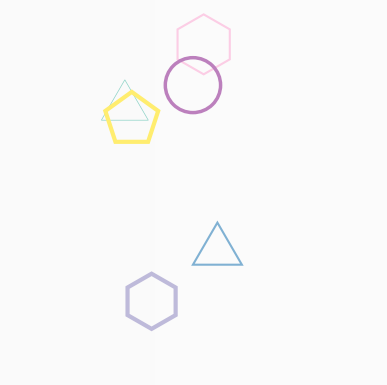[{"shape": "triangle", "thickness": 0.5, "radius": 0.35, "center": [0.322, 0.723]}, {"shape": "hexagon", "thickness": 3, "radius": 0.36, "center": [0.391, 0.217]}, {"shape": "triangle", "thickness": 1.5, "radius": 0.36, "center": [0.561, 0.349]}, {"shape": "hexagon", "thickness": 1.5, "radius": 0.39, "center": [0.526, 0.885]}, {"shape": "circle", "thickness": 2.5, "radius": 0.36, "center": [0.498, 0.779]}, {"shape": "pentagon", "thickness": 3, "radius": 0.36, "center": [0.34, 0.69]}]